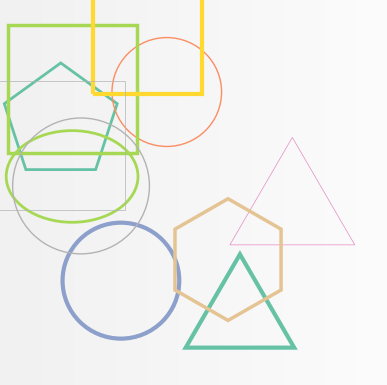[{"shape": "pentagon", "thickness": 2, "radius": 0.77, "center": [0.157, 0.683]}, {"shape": "triangle", "thickness": 3, "radius": 0.81, "center": [0.619, 0.178]}, {"shape": "circle", "thickness": 1, "radius": 0.71, "center": [0.43, 0.761]}, {"shape": "circle", "thickness": 3, "radius": 0.75, "center": [0.312, 0.271]}, {"shape": "triangle", "thickness": 0.5, "radius": 0.93, "center": [0.754, 0.457]}, {"shape": "square", "thickness": 2.5, "radius": 0.83, "center": [0.187, 0.768]}, {"shape": "oval", "thickness": 2, "radius": 0.85, "center": [0.186, 0.542]}, {"shape": "square", "thickness": 3, "radius": 0.7, "center": [0.382, 0.898]}, {"shape": "hexagon", "thickness": 2.5, "radius": 0.79, "center": [0.588, 0.326]}, {"shape": "circle", "thickness": 1, "radius": 0.88, "center": [0.209, 0.517]}, {"shape": "square", "thickness": 0.5, "radius": 0.84, "center": [0.156, 0.622]}]